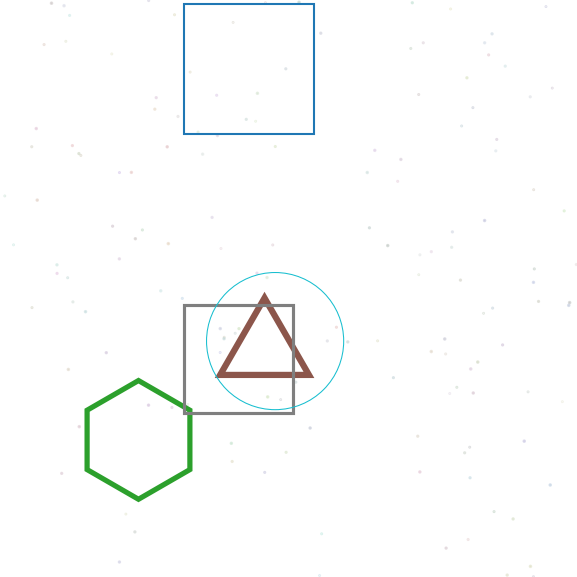[{"shape": "square", "thickness": 1, "radius": 0.56, "center": [0.43, 0.879]}, {"shape": "hexagon", "thickness": 2.5, "radius": 0.51, "center": [0.24, 0.237]}, {"shape": "triangle", "thickness": 3, "radius": 0.44, "center": [0.458, 0.394]}, {"shape": "square", "thickness": 1.5, "radius": 0.47, "center": [0.413, 0.377]}, {"shape": "circle", "thickness": 0.5, "radius": 0.59, "center": [0.476, 0.408]}]